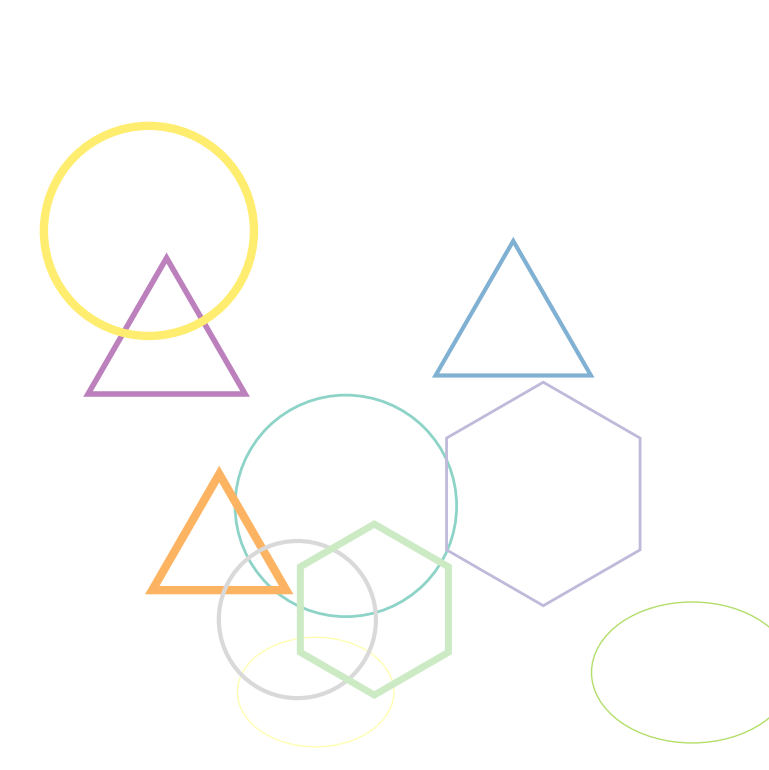[{"shape": "circle", "thickness": 1, "radius": 0.72, "center": [0.449, 0.343]}, {"shape": "oval", "thickness": 0.5, "radius": 0.51, "center": [0.41, 0.101]}, {"shape": "hexagon", "thickness": 1, "radius": 0.73, "center": [0.706, 0.358]}, {"shape": "triangle", "thickness": 1.5, "radius": 0.58, "center": [0.667, 0.571]}, {"shape": "triangle", "thickness": 3, "radius": 0.5, "center": [0.285, 0.284]}, {"shape": "oval", "thickness": 0.5, "radius": 0.65, "center": [0.899, 0.127]}, {"shape": "circle", "thickness": 1.5, "radius": 0.51, "center": [0.386, 0.195]}, {"shape": "triangle", "thickness": 2, "radius": 0.59, "center": [0.216, 0.547]}, {"shape": "hexagon", "thickness": 2.5, "radius": 0.56, "center": [0.486, 0.208]}, {"shape": "circle", "thickness": 3, "radius": 0.68, "center": [0.193, 0.7]}]